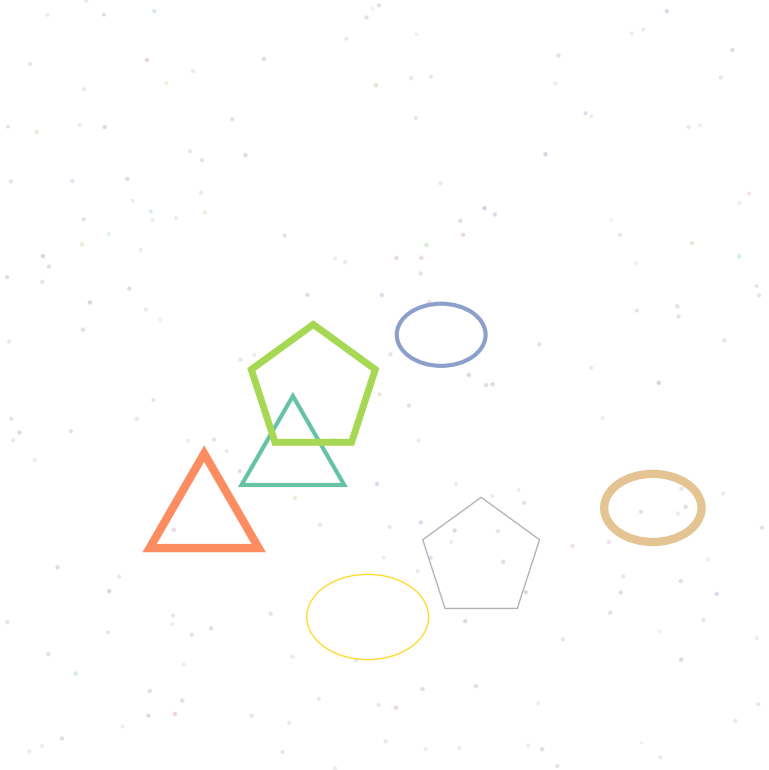[{"shape": "triangle", "thickness": 1.5, "radius": 0.39, "center": [0.38, 0.409]}, {"shape": "triangle", "thickness": 3, "radius": 0.41, "center": [0.265, 0.329]}, {"shape": "oval", "thickness": 1.5, "radius": 0.29, "center": [0.573, 0.565]}, {"shape": "pentagon", "thickness": 2.5, "radius": 0.42, "center": [0.407, 0.494]}, {"shape": "oval", "thickness": 0.5, "radius": 0.4, "center": [0.478, 0.199]}, {"shape": "oval", "thickness": 3, "radius": 0.32, "center": [0.848, 0.34]}, {"shape": "pentagon", "thickness": 0.5, "radius": 0.4, "center": [0.625, 0.274]}]